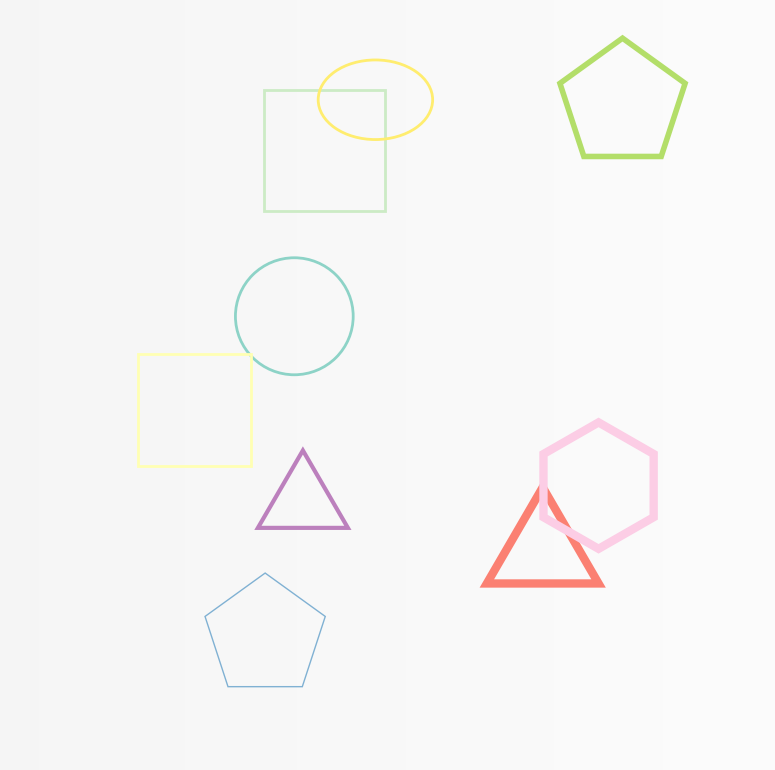[{"shape": "circle", "thickness": 1, "radius": 0.38, "center": [0.38, 0.589]}, {"shape": "square", "thickness": 1, "radius": 0.36, "center": [0.251, 0.467]}, {"shape": "triangle", "thickness": 3, "radius": 0.42, "center": [0.7, 0.284]}, {"shape": "pentagon", "thickness": 0.5, "radius": 0.41, "center": [0.342, 0.174]}, {"shape": "pentagon", "thickness": 2, "radius": 0.42, "center": [0.803, 0.865]}, {"shape": "hexagon", "thickness": 3, "radius": 0.41, "center": [0.772, 0.369]}, {"shape": "triangle", "thickness": 1.5, "radius": 0.34, "center": [0.391, 0.348]}, {"shape": "square", "thickness": 1, "radius": 0.39, "center": [0.418, 0.805]}, {"shape": "oval", "thickness": 1, "radius": 0.37, "center": [0.484, 0.87]}]